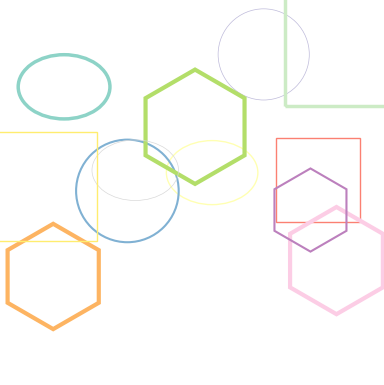[{"shape": "oval", "thickness": 2.5, "radius": 0.6, "center": [0.166, 0.775]}, {"shape": "oval", "thickness": 1, "radius": 0.59, "center": [0.551, 0.552]}, {"shape": "circle", "thickness": 0.5, "radius": 0.59, "center": [0.685, 0.859]}, {"shape": "square", "thickness": 1, "radius": 0.54, "center": [0.826, 0.532]}, {"shape": "circle", "thickness": 1.5, "radius": 0.67, "center": [0.331, 0.504]}, {"shape": "hexagon", "thickness": 3, "radius": 0.68, "center": [0.138, 0.282]}, {"shape": "hexagon", "thickness": 3, "radius": 0.74, "center": [0.507, 0.671]}, {"shape": "hexagon", "thickness": 3, "radius": 0.7, "center": [0.874, 0.323]}, {"shape": "oval", "thickness": 0.5, "radius": 0.56, "center": [0.351, 0.558]}, {"shape": "hexagon", "thickness": 1.5, "radius": 0.54, "center": [0.806, 0.454]}, {"shape": "square", "thickness": 2.5, "radius": 0.71, "center": [0.882, 0.867]}, {"shape": "square", "thickness": 1, "radius": 0.71, "center": [0.109, 0.515]}]